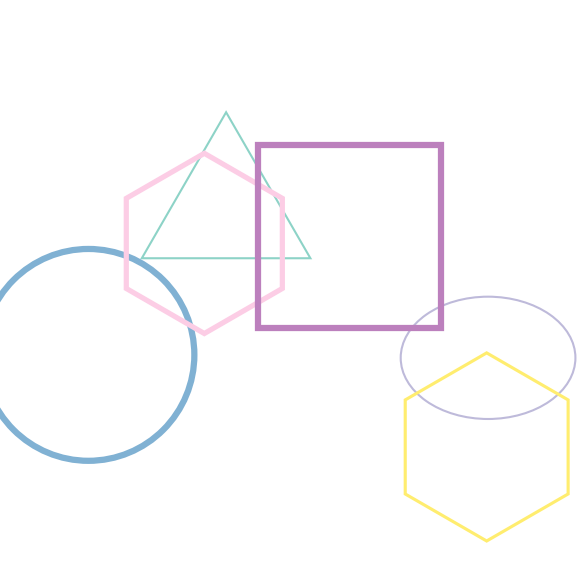[{"shape": "triangle", "thickness": 1, "radius": 0.84, "center": [0.392, 0.636]}, {"shape": "oval", "thickness": 1, "radius": 0.76, "center": [0.845, 0.38]}, {"shape": "circle", "thickness": 3, "radius": 0.92, "center": [0.153, 0.385]}, {"shape": "hexagon", "thickness": 2.5, "radius": 0.78, "center": [0.354, 0.578]}, {"shape": "square", "thickness": 3, "radius": 0.79, "center": [0.605, 0.589]}, {"shape": "hexagon", "thickness": 1.5, "radius": 0.81, "center": [0.843, 0.225]}]